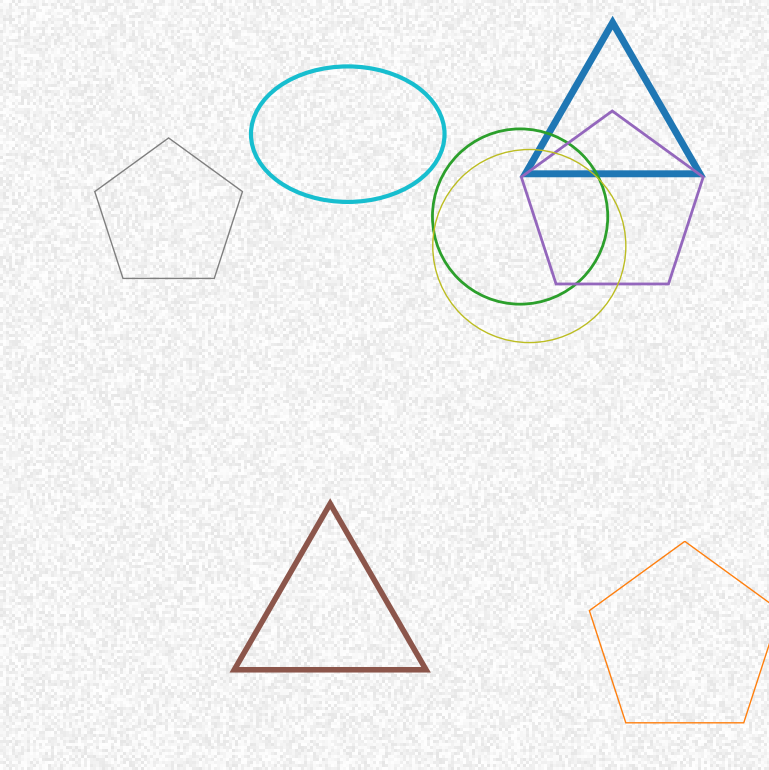[{"shape": "triangle", "thickness": 2.5, "radius": 0.65, "center": [0.796, 0.84]}, {"shape": "pentagon", "thickness": 0.5, "radius": 0.65, "center": [0.889, 0.167]}, {"shape": "circle", "thickness": 1, "radius": 0.57, "center": [0.675, 0.719]}, {"shape": "pentagon", "thickness": 1, "radius": 0.62, "center": [0.795, 0.732]}, {"shape": "triangle", "thickness": 2, "radius": 0.72, "center": [0.429, 0.202]}, {"shape": "pentagon", "thickness": 0.5, "radius": 0.5, "center": [0.219, 0.72]}, {"shape": "circle", "thickness": 0.5, "radius": 0.63, "center": [0.687, 0.68]}, {"shape": "oval", "thickness": 1.5, "radius": 0.63, "center": [0.452, 0.826]}]